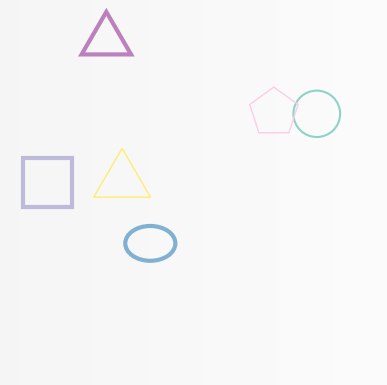[{"shape": "circle", "thickness": 1.5, "radius": 0.3, "center": [0.817, 0.704]}, {"shape": "square", "thickness": 3, "radius": 0.32, "center": [0.123, 0.525]}, {"shape": "oval", "thickness": 3, "radius": 0.32, "center": [0.388, 0.368]}, {"shape": "pentagon", "thickness": 1, "radius": 0.33, "center": [0.707, 0.708]}, {"shape": "triangle", "thickness": 3, "radius": 0.37, "center": [0.274, 0.895]}, {"shape": "triangle", "thickness": 1, "radius": 0.42, "center": [0.315, 0.53]}]